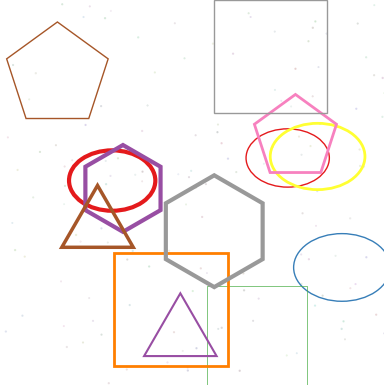[{"shape": "oval", "thickness": 1, "radius": 0.54, "center": [0.747, 0.59]}, {"shape": "oval", "thickness": 3, "radius": 0.56, "center": [0.291, 0.531]}, {"shape": "oval", "thickness": 1, "radius": 0.63, "center": [0.888, 0.305]}, {"shape": "square", "thickness": 0.5, "radius": 0.65, "center": [0.667, 0.127]}, {"shape": "hexagon", "thickness": 3, "radius": 0.56, "center": [0.319, 0.511]}, {"shape": "triangle", "thickness": 1.5, "radius": 0.54, "center": [0.468, 0.129]}, {"shape": "square", "thickness": 2, "radius": 0.73, "center": [0.444, 0.196]}, {"shape": "oval", "thickness": 2, "radius": 0.62, "center": [0.825, 0.594]}, {"shape": "triangle", "thickness": 2.5, "radius": 0.54, "center": [0.253, 0.411]}, {"shape": "pentagon", "thickness": 1, "radius": 0.69, "center": [0.149, 0.804]}, {"shape": "pentagon", "thickness": 2, "radius": 0.56, "center": [0.767, 0.643]}, {"shape": "hexagon", "thickness": 3, "radius": 0.73, "center": [0.556, 0.399]}, {"shape": "square", "thickness": 1, "radius": 0.73, "center": [0.703, 0.853]}]